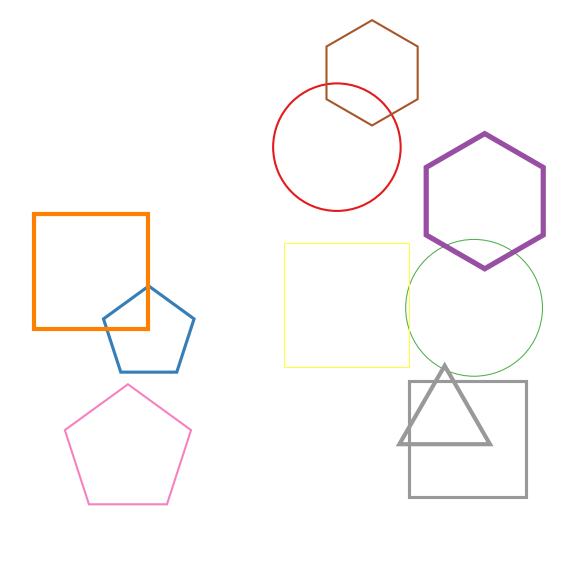[{"shape": "circle", "thickness": 1, "radius": 0.55, "center": [0.583, 0.744]}, {"shape": "pentagon", "thickness": 1.5, "radius": 0.41, "center": [0.258, 0.421]}, {"shape": "circle", "thickness": 0.5, "radius": 0.59, "center": [0.821, 0.466]}, {"shape": "hexagon", "thickness": 2.5, "radius": 0.59, "center": [0.839, 0.651]}, {"shape": "square", "thickness": 2, "radius": 0.5, "center": [0.158, 0.529]}, {"shape": "square", "thickness": 0.5, "radius": 0.54, "center": [0.6, 0.471]}, {"shape": "hexagon", "thickness": 1, "radius": 0.46, "center": [0.644, 0.873]}, {"shape": "pentagon", "thickness": 1, "radius": 0.57, "center": [0.222, 0.219]}, {"shape": "triangle", "thickness": 2, "radius": 0.45, "center": [0.77, 0.275]}, {"shape": "square", "thickness": 1.5, "radius": 0.5, "center": [0.809, 0.239]}]